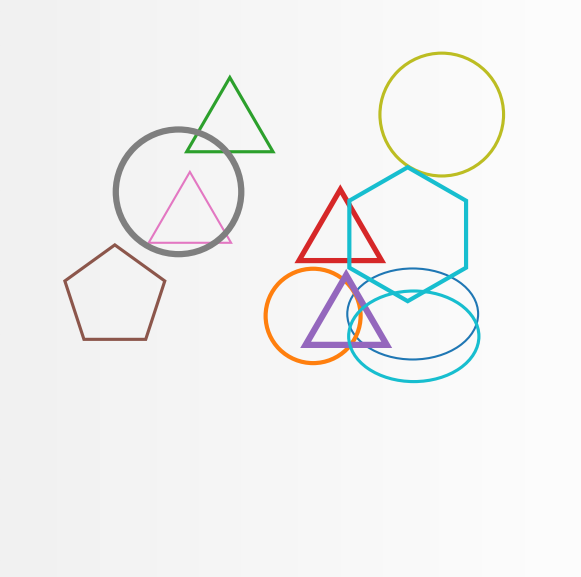[{"shape": "oval", "thickness": 1, "radius": 0.56, "center": [0.71, 0.455]}, {"shape": "circle", "thickness": 2, "radius": 0.41, "center": [0.539, 0.452]}, {"shape": "triangle", "thickness": 1.5, "radius": 0.43, "center": [0.395, 0.779]}, {"shape": "triangle", "thickness": 2.5, "radius": 0.41, "center": [0.585, 0.589]}, {"shape": "triangle", "thickness": 3, "radius": 0.4, "center": [0.596, 0.442]}, {"shape": "pentagon", "thickness": 1.5, "radius": 0.45, "center": [0.198, 0.485]}, {"shape": "triangle", "thickness": 1, "radius": 0.41, "center": [0.327, 0.62]}, {"shape": "circle", "thickness": 3, "radius": 0.54, "center": [0.307, 0.667]}, {"shape": "circle", "thickness": 1.5, "radius": 0.53, "center": [0.76, 0.801]}, {"shape": "hexagon", "thickness": 2, "radius": 0.58, "center": [0.701, 0.594]}, {"shape": "oval", "thickness": 1.5, "radius": 0.56, "center": [0.712, 0.417]}]